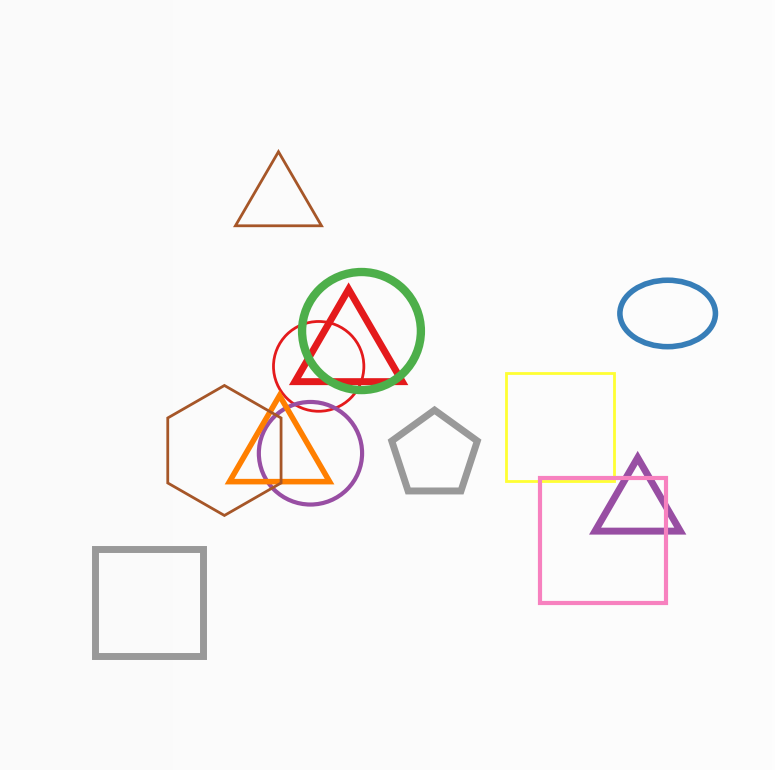[{"shape": "triangle", "thickness": 2.5, "radius": 0.4, "center": [0.45, 0.544]}, {"shape": "circle", "thickness": 1, "radius": 0.29, "center": [0.411, 0.524]}, {"shape": "oval", "thickness": 2, "radius": 0.31, "center": [0.862, 0.593]}, {"shape": "circle", "thickness": 3, "radius": 0.38, "center": [0.466, 0.57]}, {"shape": "circle", "thickness": 1.5, "radius": 0.33, "center": [0.401, 0.411]}, {"shape": "triangle", "thickness": 2.5, "radius": 0.32, "center": [0.823, 0.342]}, {"shape": "triangle", "thickness": 2, "radius": 0.37, "center": [0.361, 0.412]}, {"shape": "square", "thickness": 1, "radius": 0.35, "center": [0.723, 0.446]}, {"shape": "triangle", "thickness": 1, "radius": 0.32, "center": [0.359, 0.739]}, {"shape": "hexagon", "thickness": 1, "radius": 0.42, "center": [0.29, 0.415]}, {"shape": "square", "thickness": 1.5, "radius": 0.41, "center": [0.778, 0.298]}, {"shape": "pentagon", "thickness": 2.5, "radius": 0.29, "center": [0.561, 0.409]}, {"shape": "square", "thickness": 2.5, "radius": 0.35, "center": [0.192, 0.217]}]